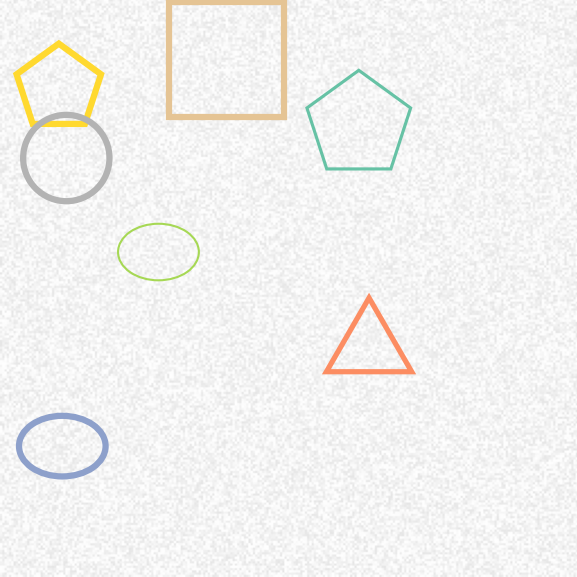[{"shape": "pentagon", "thickness": 1.5, "radius": 0.47, "center": [0.621, 0.783]}, {"shape": "triangle", "thickness": 2.5, "radius": 0.43, "center": [0.639, 0.398]}, {"shape": "oval", "thickness": 3, "radius": 0.37, "center": [0.108, 0.227]}, {"shape": "oval", "thickness": 1, "radius": 0.35, "center": [0.274, 0.563]}, {"shape": "pentagon", "thickness": 3, "radius": 0.38, "center": [0.102, 0.847]}, {"shape": "square", "thickness": 3, "radius": 0.5, "center": [0.392, 0.897]}, {"shape": "circle", "thickness": 3, "radius": 0.37, "center": [0.115, 0.725]}]